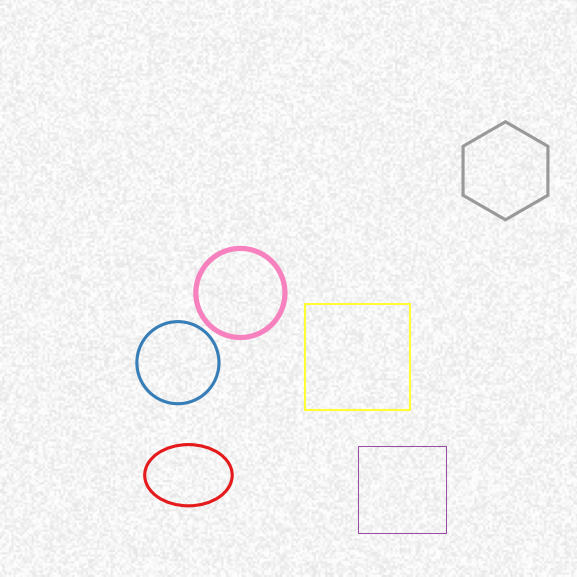[{"shape": "oval", "thickness": 1.5, "radius": 0.38, "center": [0.326, 0.176]}, {"shape": "circle", "thickness": 1.5, "radius": 0.36, "center": [0.308, 0.371]}, {"shape": "square", "thickness": 0.5, "radius": 0.38, "center": [0.696, 0.152]}, {"shape": "square", "thickness": 1, "radius": 0.46, "center": [0.619, 0.381]}, {"shape": "circle", "thickness": 2.5, "radius": 0.39, "center": [0.416, 0.492]}, {"shape": "hexagon", "thickness": 1.5, "radius": 0.42, "center": [0.875, 0.703]}]